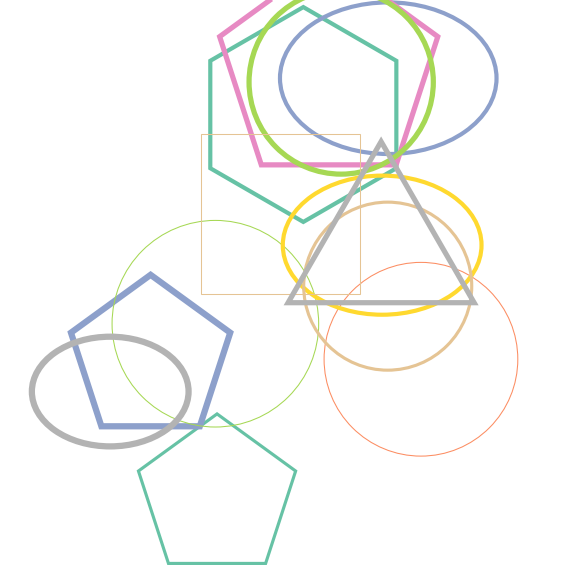[{"shape": "pentagon", "thickness": 1.5, "radius": 0.72, "center": [0.376, 0.139]}, {"shape": "hexagon", "thickness": 2, "radius": 0.93, "center": [0.525, 0.801]}, {"shape": "circle", "thickness": 0.5, "radius": 0.84, "center": [0.729, 0.377]}, {"shape": "oval", "thickness": 2, "radius": 0.94, "center": [0.672, 0.864]}, {"shape": "pentagon", "thickness": 3, "radius": 0.72, "center": [0.261, 0.378]}, {"shape": "pentagon", "thickness": 2.5, "radius": 0.99, "center": [0.569, 0.874]}, {"shape": "circle", "thickness": 2.5, "radius": 0.8, "center": [0.591, 0.857]}, {"shape": "circle", "thickness": 0.5, "radius": 0.89, "center": [0.373, 0.439]}, {"shape": "oval", "thickness": 2, "radius": 0.86, "center": [0.662, 0.575]}, {"shape": "circle", "thickness": 1.5, "radius": 0.73, "center": [0.671, 0.504]}, {"shape": "square", "thickness": 0.5, "radius": 0.69, "center": [0.485, 0.629]}, {"shape": "oval", "thickness": 3, "radius": 0.68, "center": [0.191, 0.321]}, {"shape": "triangle", "thickness": 2.5, "radius": 0.93, "center": [0.66, 0.568]}]